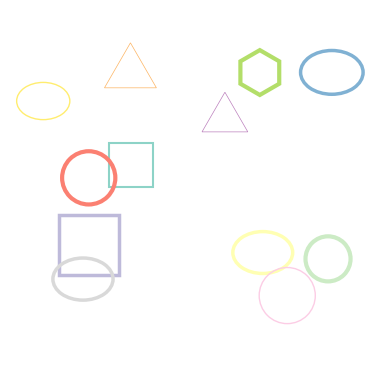[{"shape": "square", "thickness": 1.5, "radius": 0.29, "center": [0.341, 0.571]}, {"shape": "oval", "thickness": 2.5, "radius": 0.39, "center": [0.682, 0.344]}, {"shape": "square", "thickness": 2.5, "radius": 0.39, "center": [0.232, 0.365]}, {"shape": "circle", "thickness": 3, "radius": 0.35, "center": [0.23, 0.538]}, {"shape": "oval", "thickness": 2.5, "radius": 0.41, "center": [0.862, 0.812]}, {"shape": "triangle", "thickness": 0.5, "radius": 0.39, "center": [0.339, 0.811]}, {"shape": "hexagon", "thickness": 3, "radius": 0.29, "center": [0.675, 0.812]}, {"shape": "circle", "thickness": 1, "radius": 0.36, "center": [0.746, 0.232]}, {"shape": "oval", "thickness": 2.5, "radius": 0.39, "center": [0.216, 0.275]}, {"shape": "triangle", "thickness": 0.5, "radius": 0.34, "center": [0.584, 0.692]}, {"shape": "circle", "thickness": 3, "radius": 0.29, "center": [0.852, 0.328]}, {"shape": "oval", "thickness": 1, "radius": 0.35, "center": [0.112, 0.738]}]